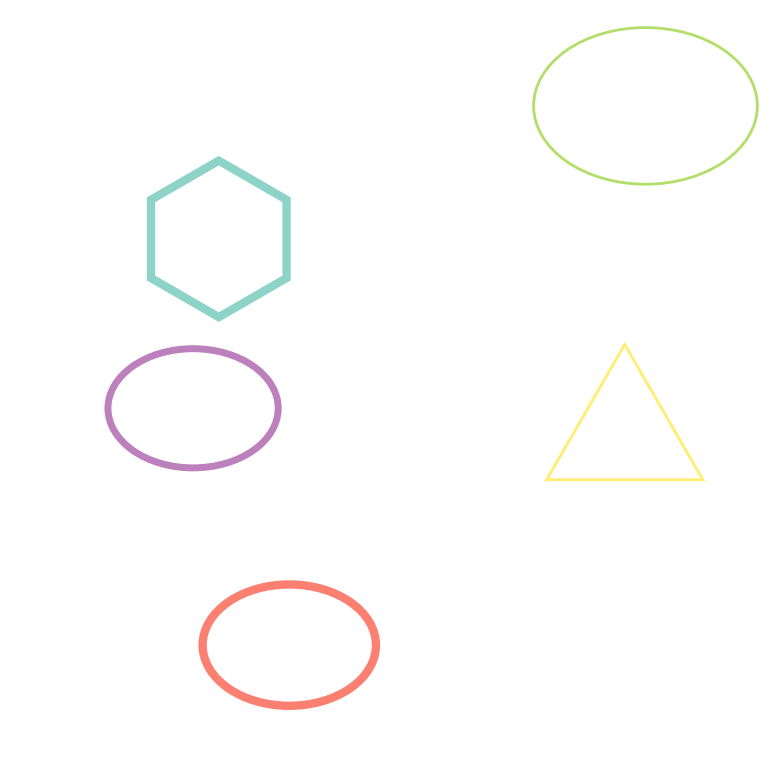[{"shape": "hexagon", "thickness": 3, "radius": 0.51, "center": [0.284, 0.69]}, {"shape": "oval", "thickness": 3, "radius": 0.56, "center": [0.376, 0.162]}, {"shape": "oval", "thickness": 1, "radius": 0.73, "center": [0.838, 0.862]}, {"shape": "oval", "thickness": 2.5, "radius": 0.55, "center": [0.251, 0.47]}, {"shape": "triangle", "thickness": 1, "radius": 0.59, "center": [0.811, 0.436]}]